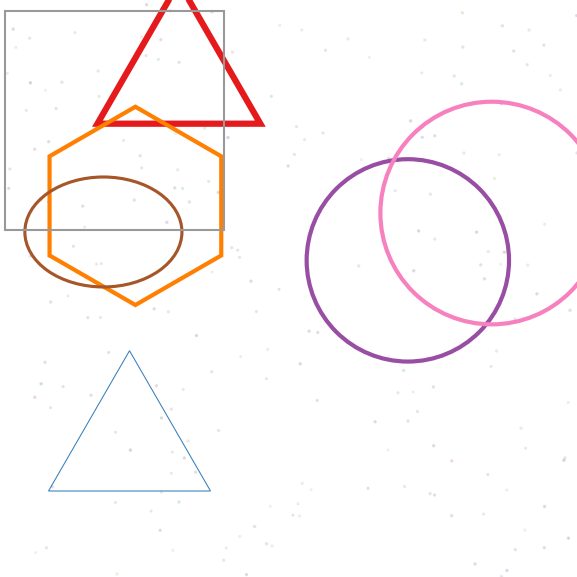[{"shape": "triangle", "thickness": 3, "radius": 0.81, "center": [0.31, 0.866]}, {"shape": "triangle", "thickness": 0.5, "radius": 0.81, "center": [0.224, 0.23]}, {"shape": "circle", "thickness": 2, "radius": 0.88, "center": [0.706, 0.548]}, {"shape": "hexagon", "thickness": 2, "radius": 0.86, "center": [0.234, 0.643]}, {"shape": "oval", "thickness": 1.5, "radius": 0.68, "center": [0.179, 0.597]}, {"shape": "circle", "thickness": 2, "radius": 0.96, "center": [0.851, 0.63]}, {"shape": "square", "thickness": 1, "radius": 0.95, "center": [0.198, 0.79]}]